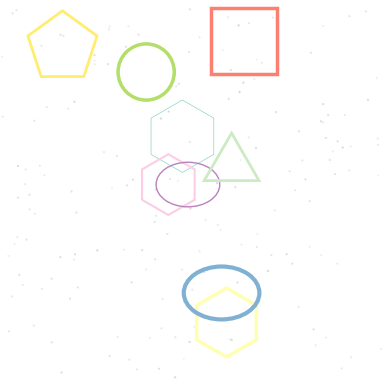[{"shape": "hexagon", "thickness": 0.5, "radius": 0.47, "center": [0.474, 0.646]}, {"shape": "hexagon", "thickness": 2.5, "radius": 0.45, "center": [0.588, 0.162]}, {"shape": "square", "thickness": 2.5, "radius": 0.43, "center": [0.634, 0.893]}, {"shape": "oval", "thickness": 3, "radius": 0.49, "center": [0.576, 0.239]}, {"shape": "circle", "thickness": 2.5, "radius": 0.36, "center": [0.38, 0.813]}, {"shape": "hexagon", "thickness": 1.5, "radius": 0.39, "center": [0.437, 0.52]}, {"shape": "oval", "thickness": 1, "radius": 0.41, "center": [0.488, 0.521]}, {"shape": "triangle", "thickness": 2, "radius": 0.41, "center": [0.602, 0.572]}, {"shape": "pentagon", "thickness": 2, "radius": 0.47, "center": [0.162, 0.878]}]